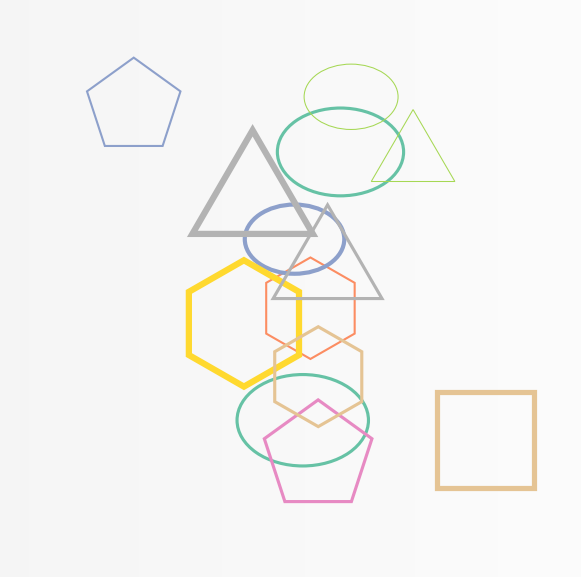[{"shape": "oval", "thickness": 1.5, "radius": 0.54, "center": [0.586, 0.736]}, {"shape": "oval", "thickness": 1.5, "radius": 0.57, "center": [0.521, 0.271]}, {"shape": "hexagon", "thickness": 1, "radius": 0.44, "center": [0.534, 0.465]}, {"shape": "pentagon", "thickness": 1, "radius": 0.42, "center": [0.23, 0.815]}, {"shape": "oval", "thickness": 2, "radius": 0.43, "center": [0.507, 0.585]}, {"shape": "pentagon", "thickness": 1.5, "radius": 0.49, "center": [0.547, 0.209]}, {"shape": "triangle", "thickness": 0.5, "radius": 0.42, "center": [0.711, 0.726]}, {"shape": "oval", "thickness": 0.5, "radius": 0.4, "center": [0.604, 0.832]}, {"shape": "hexagon", "thickness": 3, "radius": 0.55, "center": [0.42, 0.439]}, {"shape": "hexagon", "thickness": 1.5, "radius": 0.43, "center": [0.548, 0.347]}, {"shape": "square", "thickness": 2.5, "radius": 0.42, "center": [0.835, 0.237]}, {"shape": "triangle", "thickness": 1.5, "radius": 0.54, "center": [0.564, 0.536]}, {"shape": "triangle", "thickness": 3, "radius": 0.6, "center": [0.435, 0.654]}]